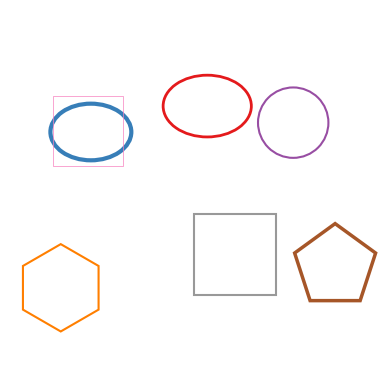[{"shape": "oval", "thickness": 2, "radius": 0.57, "center": [0.538, 0.724]}, {"shape": "oval", "thickness": 3, "radius": 0.53, "center": [0.236, 0.657]}, {"shape": "circle", "thickness": 1.5, "radius": 0.46, "center": [0.762, 0.681]}, {"shape": "hexagon", "thickness": 1.5, "radius": 0.57, "center": [0.158, 0.252]}, {"shape": "pentagon", "thickness": 2.5, "radius": 0.55, "center": [0.87, 0.309]}, {"shape": "square", "thickness": 0.5, "radius": 0.45, "center": [0.229, 0.66]}, {"shape": "square", "thickness": 1.5, "radius": 0.53, "center": [0.609, 0.339]}]